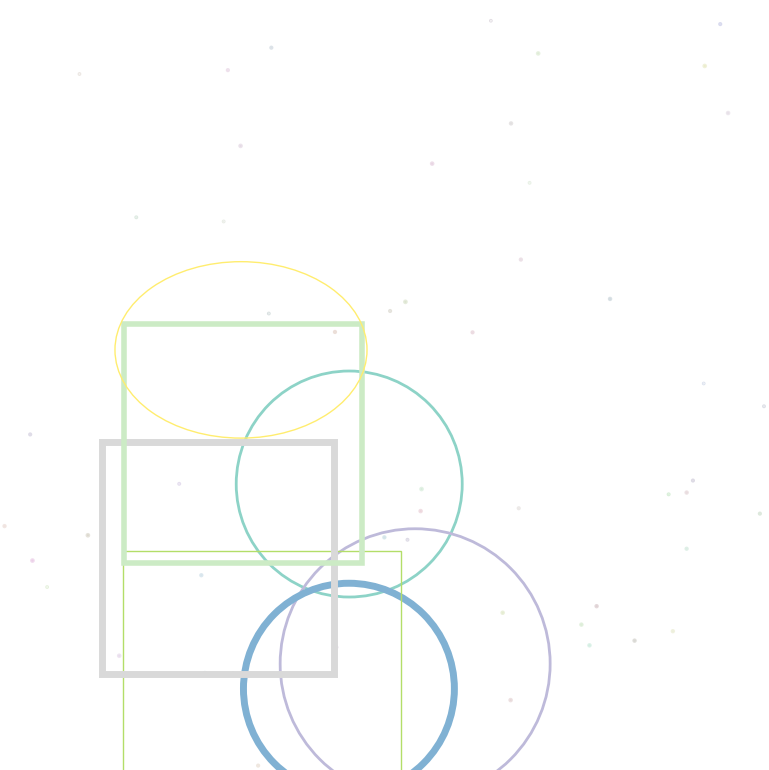[{"shape": "circle", "thickness": 1, "radius": 0.73, "center": [0.454, 0.371]}, {"shape": "circle", "thickness": 1, "radius": 0.88, "center": [0.539, 0.138]}, {"shape": "circle", "thickness": 2.5, "radius": 0.68, "center": [0.453, 0.106]}, {"shape": "square", "thickness": 0.5, "radius": 0.9, "center": [0.34, 0.104]}, {"shape": "square", "thickness": 2.5, "radius": 0.75, "center": [0.283, 0.275]}, {"shape": "square", "thickness": 2, "radius": 0.77, "center": [0.316, 0.424]}, {"shape": "oval", "thickness": 0.5, "radius": 0.82, "center": [0.313, 0.546]}]